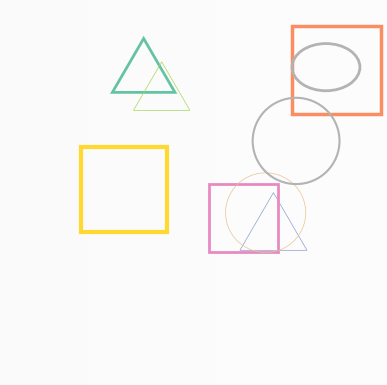[{"shape": "triangle", "thickness": 2, "radius": 0.47, "center": [0.371, 0.807]}, {"shape": "square", "thickness": 2.5, "radius": 0.57, "center": [0.868, 0.819]}, {"shape": "triangle", "thickness": 0.5, "radius": 0.5, "center": [0.706, 0.4]}, {"shape": "square", "thickness": 2, "radius": 0.44, "center": [0.628, 0.435]}, {"shape": "triangle", "thickness": 0.5, "radius": 0.42, "center": [0.417, 0.755]}, {"shape": "square", "thickness": 3, "radius": 0.55, "center": [0.32, 0.509]}, {"shape": "circle", "thickness": 0.5, "radius": 0.52, "center": [0.686, 0.448]}, {"shape": "oval", "thickness": 2, "radius": 0.44, "center": [0.841, 0.826]}, {"shape": "circle", "thickness": 1.5, "radius": 0.56, "center": [0.764, 0.634]}]